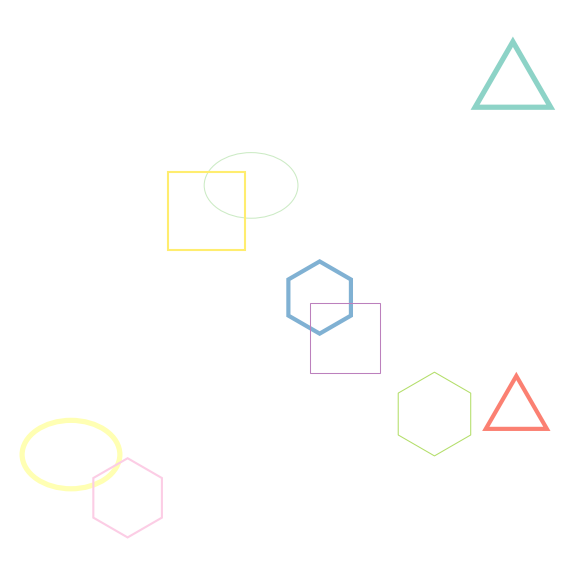[{"shape": "triangle", "thickness": 2.5, "radius": 0.38, "center": [0.888, 0.851]}, {"shape": "oval", "thickness": 2.5, "radius": 0.42, "center": [0.123, 0.212]}, {"shape": "triangle", "thickness": 2, "radius": 0.31, "center": [0.894, 0.287]}, {"shape": "hexagon", "thickness": 2, "radius": 0.31, "center": [0.554, 0.484]}, {"shape": "hexagon", "thickness": 0.5, "radius": 0.36, "center": [0.752, 0.282]}, {"shape": "hexagon", "thickness": 1, "radius": 0.34, "center": [0.221, 0.137]}, {"shape": "square", "thickness": 0.5, "radius": 0.3, "center": [0.597, 0.413]}, {"shape": "oval", "thickness": 0.5, "radius": 0.41, "center": [0.435, 0.678]}, {"shape": "square", "thickness": 1, "radius": 0.34, "center": [0.357, 0.634]}]